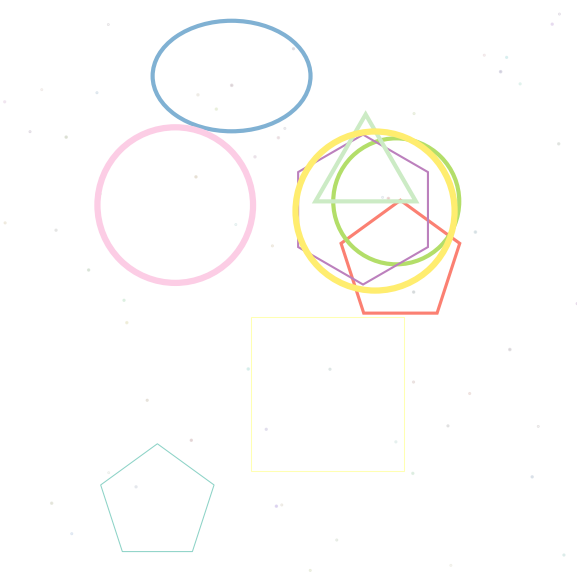[{"shape": "pentagon", "thickness": 0.5, "radius": 0.52, "center": [0.272, 0.128]}, {"shape": "square", "thickness": 0.5, "radius": 0.66, "center": [0.567, 0.317]}, {"shape": "pentagon", "thickness": 1.5, "radius": 0.54, "center": [0.693, 0.544]}, {"shape": "oval", "thickness": 2, "radius": 0.68, "center": [0.401, 0.867]}, {"shape": "circle", "thickness": 2, "radius": 0.55, "center": [0.686, 0.651]}, {"shape": "circle", "thickness": 3, "radius": 0.67, "center": [0.303, 0.644]}, {"shape": "hexagon", "thickness": 1, "radius": 0.65, "center": [0.629, 0.636]}, {"shape": "triangle", "thickness": 2, "radius": 0.5, "center": [0.633, 0.701]}, {"shape": "circle", "thickness": 3, "radius": 0.69, "center": [0.649, 0.634]}]